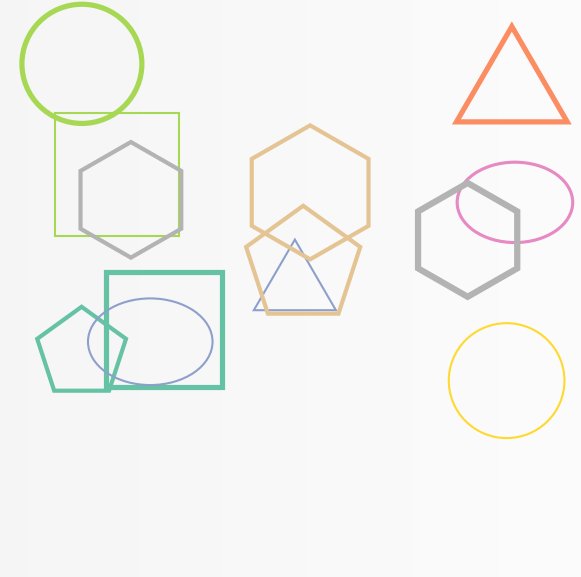[{"shape": "pentagon", "thickness": 2, "radius": 0.4, "center": [0.14, 0.388]}, {"shape": "square", "thickness": 2.5, "radius": 0.5, "center": [0.282, 0.428]}, {"shape": "triangle", "thickness": 2.5, "radius": 0.55, "center": [0.881, 0.843]}, {"shape": "oval", "thickness": 1, "radius": 0.54, "center": [0.259, 0.407]}, {"shape": "triangle", "thickness": 1, "radius": 0.41, "center": [0.507, 0.503]}, {"shape": "oval", "thickness": 1.5, "radius": 0.5, "center": [0.886, 0.649]}, {"shape": "circle", "thickness": 2.5, "radius": 0.52, "center": [0.141, 0.889]}, {"shape": "square", "thickness": 1, "radius": 0.53, "center": [0.201, 0.698]}, {"shape": "circle", "thickness": 1, "radius": 0.5, "center": [0.872, 0.34]}, {"shape": "pentagon", "thickness": 2, "radius": 0.52, "center": [0.522, 0.54]}, {"shape": "hexagon", "thickness": 2, "radius": 0.58, "center": [0.534, 0.666]}, {"shape": "hexagon", "thickness": 2, "radius": 0.5, "center": [0.225, 0.653]}, {"shape": "hexagon", "thickness": 3, "radius": 0.49, "center": [0.805, 0.584]}]